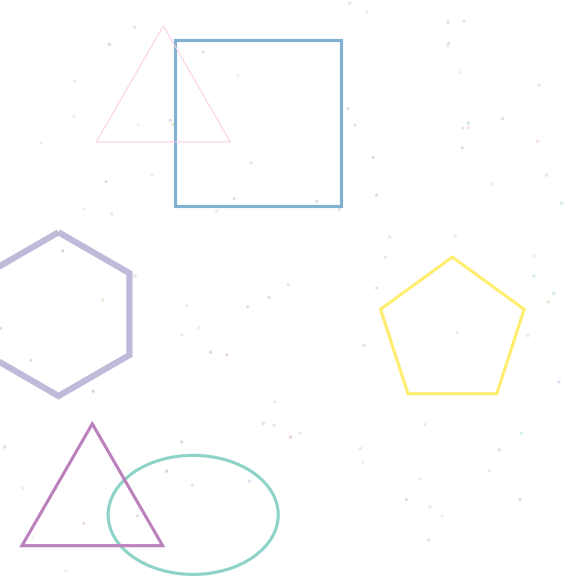[{"shape": "oval", "thickness": 1.5, "radius": 0.74, "center": [0.335, 0.108]}, {"shape": "hexagon", "thickness": 3, "radius": 0.71, "center": [0.101, 0.455]}, {"shape": "square", "thickness": 1.5, "radius": 0.72, "center": [0.447, 0.786]}, {"shape": "triangle", "thickness": 0.5, "radius": 0.67, "center": [0.283, 0.82]}, {"shape": "triangle", "thickness": 1.5, "radius": 0.7, "center": [0.16, 0.125]}, {"shape": "pentagon", "thickness": 1.5, "radius": 0.65, "center": [0.783, 0.423]}]